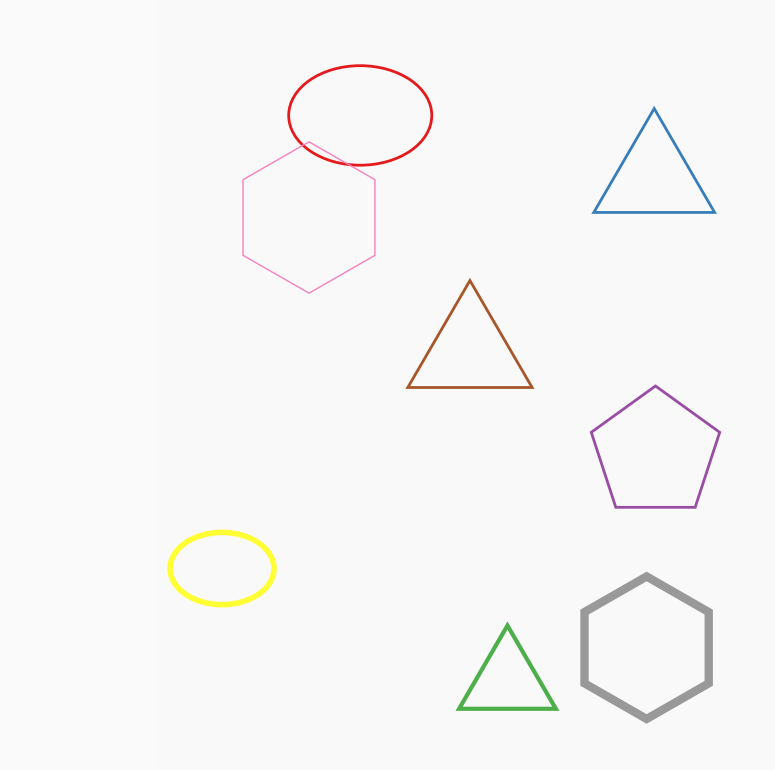[{"shape": "oval", "thickness": 1, "radius": 0.46, "center": [0.465, 0.85]}, {"shape": "triangle", "thickness": 1, "radius": 0.45, "center": [0.844, 0.769]}, {"shape": "triangle", "thickness": 1.5, "radius": 0.36, "center": [0.655, 0.116]}, {"shape": "pentagon", "thickness": 1, "radius": 0.44, "center": [0.846, 0.412]}, {"shape": "oval", "thickness": 2, "radius": 0.34, "center": [0.286, 0.262]}, {"shape": "triangle", "thickness": 1, "radius": 0.46, "center": [0.606, 0.543]}, {"shape": "hexagon", "thickness": 0.5, "radius": 0.49, "center": [0.399, 0.718]}, {"shape": "hexagon", "thickness": 3, "radius": 0.46, "center": [0.834, 0.159]}]